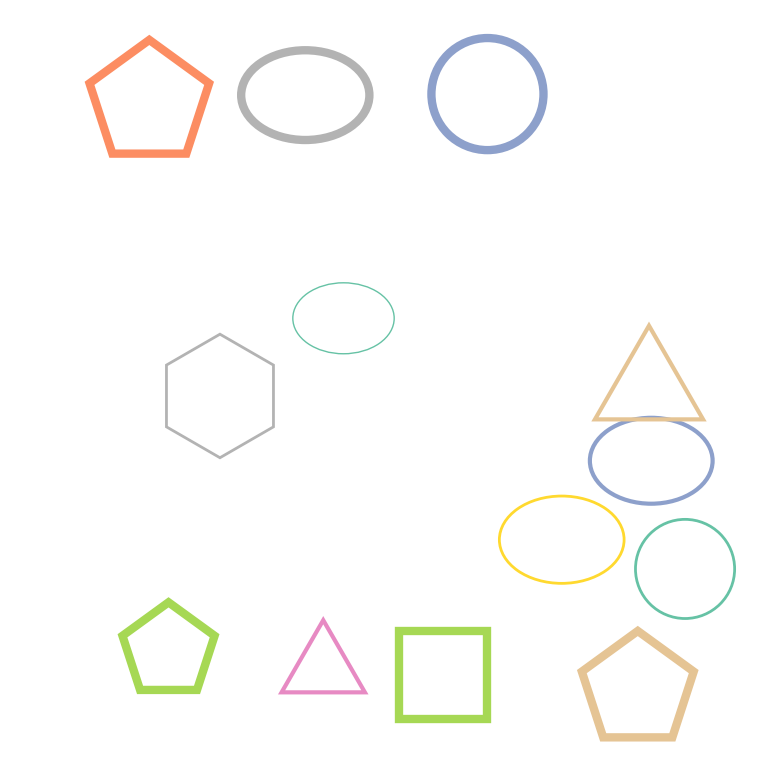[{"shape": "oval", "thickness": 0.5, "radius": 0.33, "center": [0.446, 0.587]}, {"shape": "circle", "thickness": 1, "radius": 0.32, "center": [0.89, 0.261]}, {"shape": "pentagon", "thickness": 3, "radius": 0.41, "center": [0.194, 0.867]}, {"shape": "circle", "thickness": 3, "radius": 0.36, "center": [0.633, 0.878]}, {"shape": "oval", "thickness": 1.5, "radius": 0.4, "center": [0.846, 0.402]}, {"shape": "triangle", "thickness": 1.5, "radius": 0.31, "center": [0.42, 0.132]}, {"shape": "square", "thickness": 3, "radius": 0.29, "center": [0.575, 0.124]}, {"shape": "pentagon", "thickness": 3, "radius": 0.31, "center": [0.219, 0.155]}, {"shape": "oval", "thickness": 1, "radius": 0.4, "center": [0.73, 0.299]}, {"shape": "triangle", "thickness": 1.5, "radius": 0.41, "center": [0.843, 0.496]}, {"shape": "pentagon", "thickness": 3, "radius": 0.38, "center": [0.828, 0.104]}, {"shape": "oval", "thickness": 3, "radius": 0.42, "center": [0.396, 0.876]}, {"shape": "hexagon", "thickness": 1, "radius": 0.4, "center": [0.286, 0.486]}]